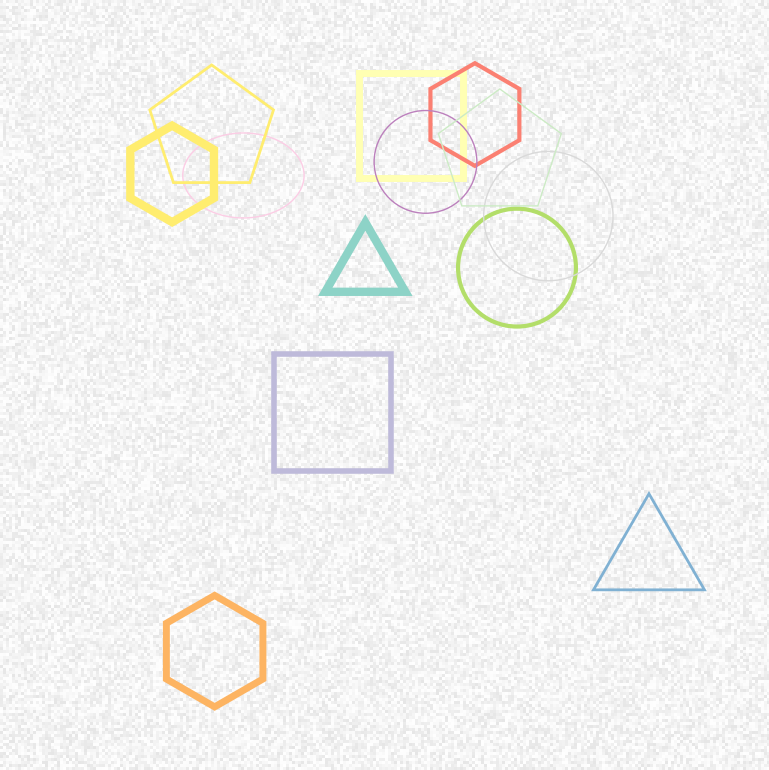[{"shape": "triangle", "thickness": 3, "radius": 0.3, "center": [0.474, 0.651]}, {"shape": "square", "thickness": 2.5, "radius": 0.34, "center": [0.534, 0.837]}, {"shape": "square", "thickness": 2, "radius": 0.38, "center": [0.432, 0.464]}, {"shape": "hexagon", "thickness": 1.5, "radius": 0.33, "center": [0.617, 0.851]}, {"shape": "triangle", "thickness": 1, "radius": 0.42, "center": [0.843, 0.276]}, {"shape": "hexagon", "thickness": 2.5, "radius": 0.36, "center": [0.279, 0.154]}, {"shape": "circle", "thickness": 1.5, "radius": 0.38, "center": [0.671, 0.652]}, {"shape": "oval", "thickness": 0.5, "radius": 0.39, "center": [0.316, 0.772]}, {"shape": "circle", "thickness": 0.5, "radius": 0.42, "center": [0.712, 0.719]}, {"shape": "circle", "thickness": 0.5, "radius": 0.33, "center": [0.553, 0.79]}, {"shape": "pentagon", "thickness": 0.5, "radius": 0.42, "center": [0.649, 0.801]}, {"shape": "hexagon", "thickness": 3, "radius": 0.31, "center": [0.224, 0.774]}, {"shape": "pentagon", "thickness": 1, "radius": 0.42, "center": [0.275, 0.831]}]